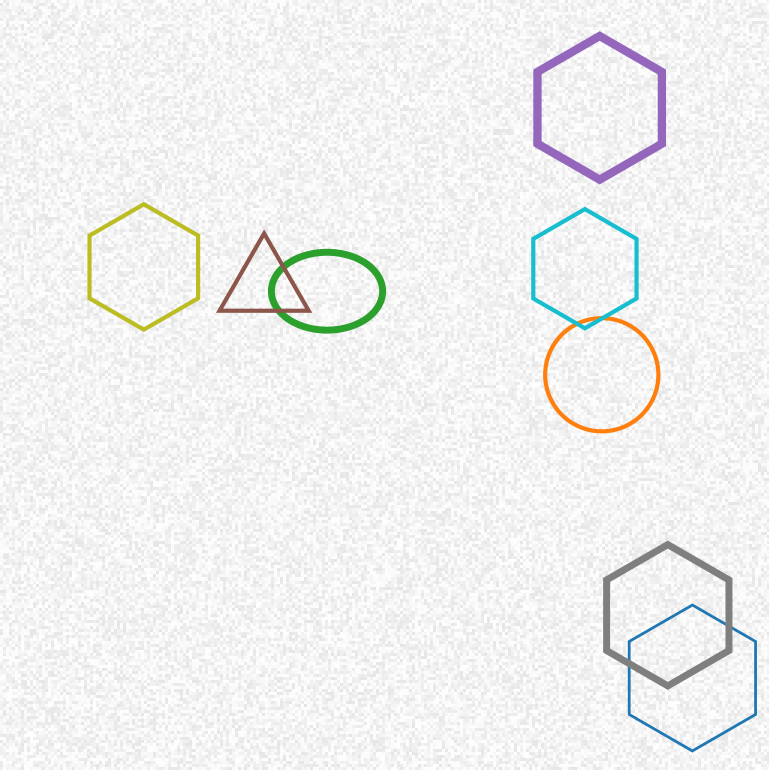[{"shape": "hexagon", "thickness": 1, "radius": 0.47, "center": [0.899, 0.12]}, {"shape": "circle", "thickness": 1.5, "radius": 0.37, "center": [0.782, 0.513]}, {"shape": "oval", "thickness": 2.5, "radius": 0.36, "center": [0.425, 0.622]}, {"shape": "hexagon", "thickness": 3, "radius": 0.47, "center": [0.779, 0.86]}, {"shape": "triangle", "thickness": 1.5, "radius": 0.33, "center": [0.343, 0.63]}, {"shape": "hexagon", "thickness": 2.5, "radius": 0.46, "center": [0.867, 0.201]}, {"shape": "hexagon", "thickness": 1.5, "radius": 0.41, "center": [0.187, 0.653]}, {"shape": "hexagon", "thickness": 1.5, "radius": 0.39, "center": [0.76, 0.651]}]